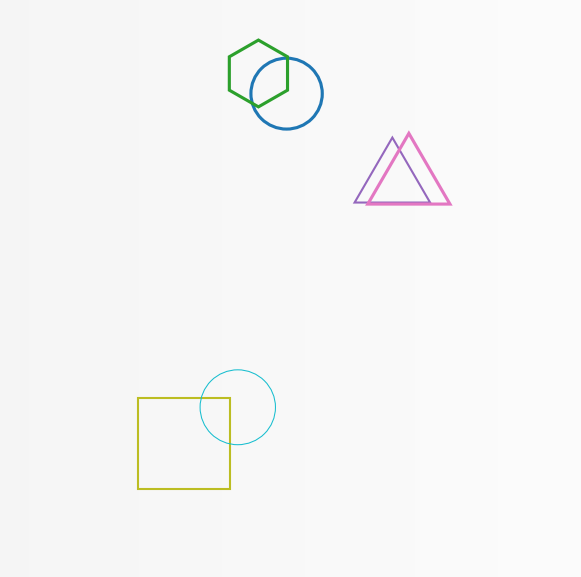[{"shape": "circle", "thickness": 1.5, "radius": 0.31, "center": [0.493, 0.837]}, {"shape": "hexagon", "thickness": 1.5, "radius": 0.29, "center": [0.445, 0.872]}, {"shape": "triangle", "thickness": 1, "radius": 0.38, "center": [0.675, 0.686]}, {"shape": "triangle", "thickness": 1.5, "radius": 0.41, "center": [0.703, 0.687]}, {"shape": "square", "thickness": 1, "radius": 0.39, "center": [0.317, 0.231]}, {"shape": "circle", "thickness": 0.5, "radius": 0.32, "center": [0.409, 0.294]}]